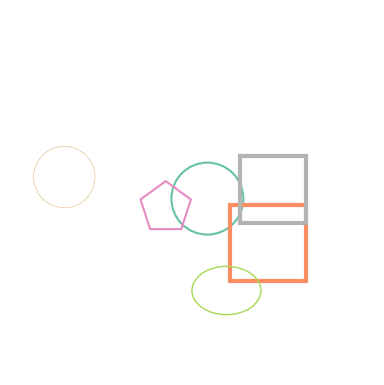[{"shape": "circle", "thickness": 1.5, "radius": 0.47, "center": [0.539, 0.484]}, {"shape": "square", "thickness": 3, "radius": 0.49, "center": [0.697, 0.37]}, {"shape": "pentagon", "thickness": 1.5, "radius": 0.34, "center": [0.43, 0.461]}, {"shape": "oval", "thickness": 1, "radius": 0.45, "center": [0.588, 0.245]}, {"shape": "circle", "thickness": 0.5, "radius": 0.4, "center": [0.167, 0.54]}, {"shape": "square", "thickness": 3, "radius": 0.43, "center": [0.709, 0.507]}]